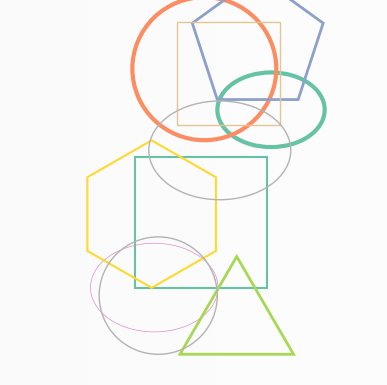[{"shape": "oval", "thickness": 3, "radius": 0.69, "center": [0.699, 0.715]}, {"shape": "square", "thickness": 1.5, "radius": 0.85, "center": [0.518, 0.423]}, {"shape": "circle", "thickness": 3, "radius": 0.93, "center": [0.527, 0.822]}, {"shape": "pentagon", "thickness": 2, "radius": 0.89, "center": [0.665, 0.885]}, {"shape": "oval", "thickness": 0.5, "radius": 0.82, "center": [0.398, 0.253]}, {"shape": "triangle", "thickness": 2, "radius": 0.85, "center": [0.611, 0.164]}, {"shape": "hexagon", "thickness": 1.5, "radius": 0.96, "center": [0.391, 0.444]}, {"shape": "square", "thickness": 1, "radius": 0.67, "center": [0.589, 0.809]}, {"shape": "circle", "thickness": 1, "radius": 0.76, "center": [0.408, 0.232]}, {"shape": "oval", "thickness": 1, "radius": 0.92, "center": [0.567, 0.609]}]